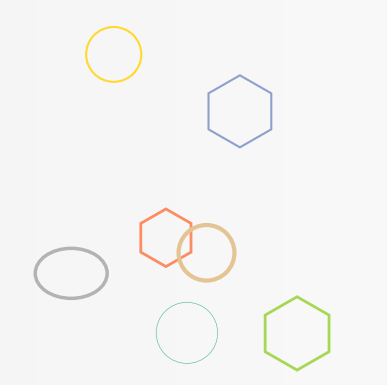[{"shape": "circle", "thickness": 0.5, "radius": 0.4, "center": [0.482, 0.135]}, {"shape": "hexagon", "thickness": 2, "radius": 0.37, "center": [0.428, 0.382]}, {"shape": "hexagon", "thickness": 1.5, "radius": 0.47, "center": [0.619, 0.711]}, {"shape": "hexagon", "thickness": 2, "radius": 0.48, "center": [0.767, 0.134]}, {"shape": "circle", "thickness": 1.5, "radius": 0.36, "center": [0.293, 0.859]}, {"shape": "circle", "thickness": 3, "radius": 0.36, "center": [0.533, 0.343]}, {"shape": "oval", "thickness": 2.5, "radius": 0.46, "center": [0.184, 0.29]}]